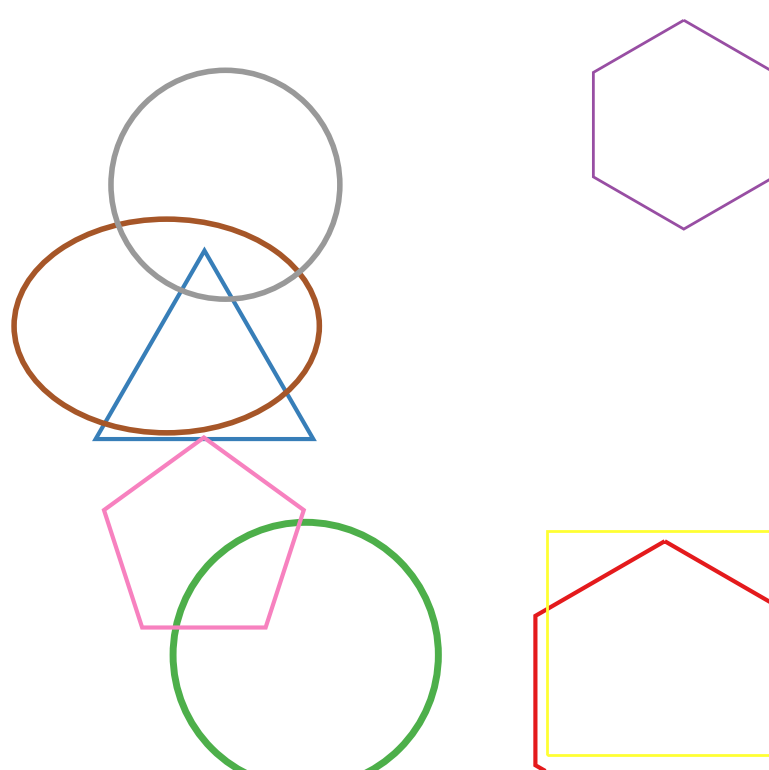[{"shape": "hexagon", "thickness": 1.5, "radius": 0.97, "center": [0.863, 0.103]}, {"shape": "triangle", "thickness": 1.5, "radius": 0.82, "center": [0.266, 0.511]}, {"shape": "circle", "thickness": 2.5, "radius": 0.86, "center": [0.397, 0.149]}, {"shape": "hexagon", "thickness": 1, "radius": 0.68, "center": [0.888, 0.838]}, {"shape": "square", "thickness": 1, "radius": 0.73, "center": [0.855, 0.165]}, {"shape": "oval", "thickness": 2, "radius": 0.99, "center": [0.217, 0.577]}, {"shape": "pentagon", "thickness": 1.5, "radius": 0.68, "center": [0.265, 0.295]}, {"shape": "circle", "thickness": 2, "radius": 0.74, "center": [0.293, 0.76]}]